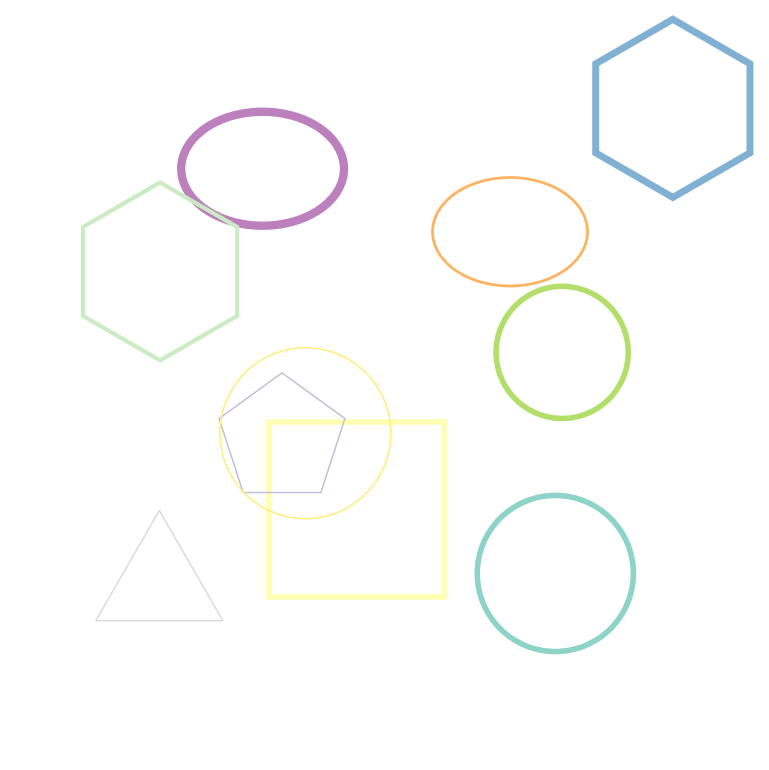[{"shape": "circle", "thickness": 2, "radius": 0.51, "center": [0.721, 0.255]}, {"shape": "square", "thickness": 2, "radius": 0.57, "center": [0.463, 0.338]}, {"shape": "pentagon", "thickness": 0.5, "radius": 0.43, "center": [0.366, 0.43]}, {"shape": "hexagon", "thickness": 2.5, "radius": 0.58, "center": [0.874, 0.859]}, {"shape": "oval", "thickness": 1, "radius": 0.5, "center": [0.662, 0.699]}, {"shape": "circle", "thickness": 2, "radius": 0.43, "center": [0.73, 0.542]}, {"shape": "triangle", "thickness": 0.5, "radius": 0.48, "center": [0.207, 0.242]}, {"shape": "oval", "thickness": 3, "radius": 0.53, "center": [0.341, 0.781]}, {"shape": "hexagon", "thickness": 1.5, "radius": 0.58, "center": [0.208, 0.647]}, {"shape": "circle", "thickness": 0.5, "radius": 0.56, "center": [0.397, 0.437]}]